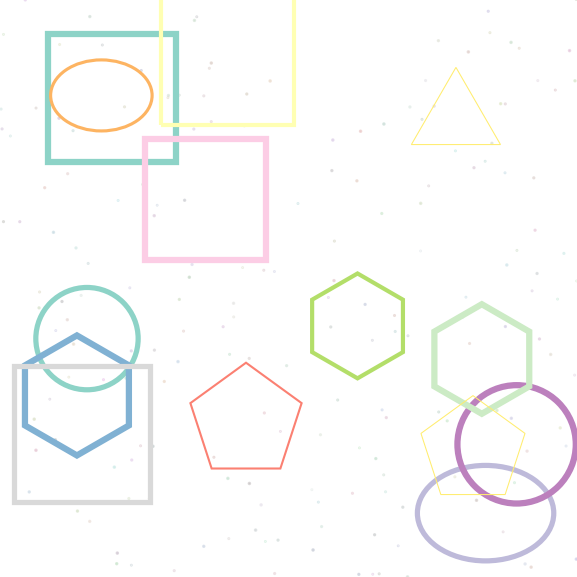[{"shape": "circle", "thickness": 2.5, "radius": 0.44, "center": [0.151, 0.413]}, {"shape": "square", "thickness": 3, "radius": 0.55, "center": [0.193, 0.829]}, {"shape": "square", "thickness": 2, "radius": 0.58, "center": [0.393, 0.898]}, {"shape": "oval", "thickness": 2.5, "radius": 0.59, "center": [0.841, 0.111]}, {"shape": "pentagon", "thickness": 1, "radius": 0.51, "center": [0.426, 0.27]}, {"shape": "hexagon", "thickness": 3, "radius": 0.52, "center": [0.133, 0.314]}, {"shape": "oval", "thickness": 1.5, "radius": 0.44, "center": [0.176, 0.834]}, {"shape": "hexagon", "thickness": 2, "radius": 0.45, "center": [0.619, 0.435]}, {"shape": "square", "thickness": 3, "radius": 0.52, "center": [0.356, 0.654]}, {"shape": "square", "thickness": 2.5, "radius": 0.59, "center": [0.142, 0.248]}, {"shape": "circle", "thickness": 3, "radius": 0.51, "center": [0.895, 0.23]}, {"shape": "hexagon", "thickness": 3, "radius": 0.47, "center": [0.834, 0.377]}, {"shape": "triangle", "thickness": 0.5, "radius": 0.45, "center": [0.79, 0.793]}, {"shape": "pentagon", "thickness": 0.5, "radius": 0.47, "center": [0.819, 0.219]}]